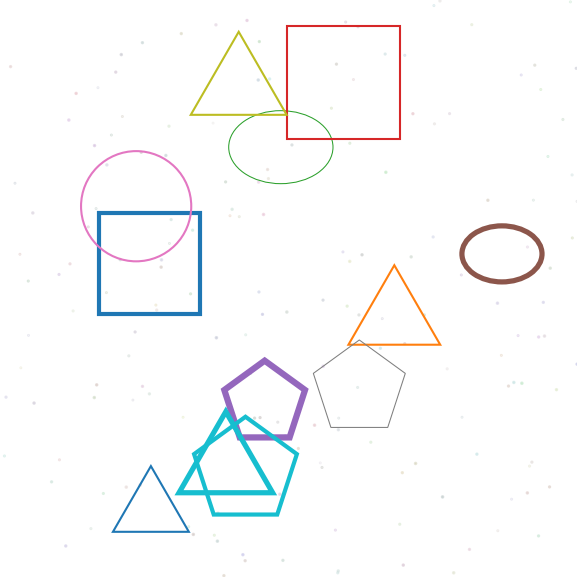[{"shape": "triangle", "thickness": 1, "radius": 0.38, "center": [0.261, 0.116]}, {"shape": "square", "thickness": 2, "radius": 0.44, "center": [0.259, 0.543]}, {"shape": "triangle", "thickness": 1, "radius": 0.46, "center": [0.683, 0.448]}, {"shape": "oval", "thickness": 0.5, "radius": 0.45, "center": [0.486, 0.744]}, {"shape": "square", "thickness": 1, "radius": 0.49, "center": [0.595, 0.856]}, {"shape": "pentagon", "thickness": 3, "radius": 0.37, "center": [0.458, 0.301]}, {"shape": "oval", "thickness": 2.5, "radius": 0.35, "center": [0.869, 0.56]}, {"shape": "circle", "thickness": 1, "radius": 0.48, "center": [0.236, 0.642]}, {"shape": "pentagon", "thickness": 0.5, "radius": 0.42, "center": [0.622, 0.327]}, {"shape": "triangle", "thickness": 1, "radius": 0.48, "center": [0.413, 0.848]}, {"shape": "pentagon", "thickness": 2, "radius": 0.47, "center": [0.425, 0.184]}, {"shape": "triangle", "thickness": 2.5, "radius": 0.47, "center": [0.391, 0.193]}]